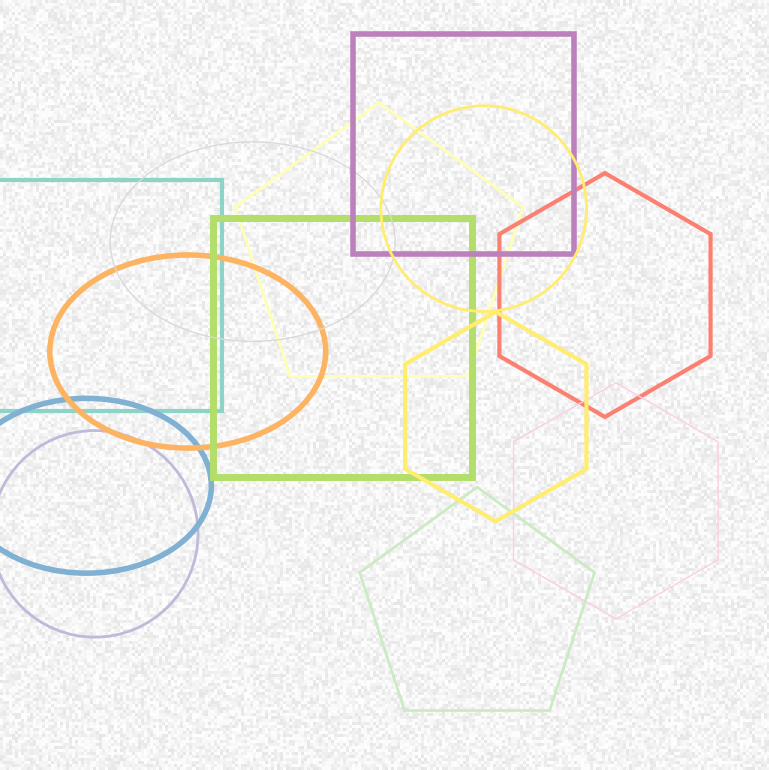[{"shape": "square", "thickness": 1.5, "radius": 0.75, "center": [0.139, 0.616]}, {"shape": "pentagon", "thickness": 1, "radius": 0.98, "center": [0.492, 0.67]}, {"shape": "circle", "thickness": 1, "radius": 0.67, "center": [0.123, 0.307]}, {"shape": "hexagon", "thickness": 1.5, "radius": 0.79, "center": [0.786, 0.617]}, {"shape": "oval", "thickness": 2, "radius": 0.81, "center": [0.112, 0.369]}, {"shape": "oval", "thickness": 2, "radius": 0.9, "center": [0.244, 0.543]}, {"shape": "square", "thickness": 2.5, "radius": 0.84, "center": [0.445, 0.548]}, {"shape": "hexagon", "thickness": 0.5, "radius": 0.77, "center": [0.8, 0.35]}, {"shape": "oval", "thickness": 0.5, "radius": 0.93, "center": [0.328, 0.686]}, {"shape": "square", "thickness": 2, "radius": 0.72, "center": [0.602, 0.813]}, {"shape": "pentagon", "thickness": 1, "radius": 0.8, "center": [0.62, 0.207]}, {"shape": "circle", "thickness": 1, "radius": 0.67, "center": [0.628, 0.729]}, {"shape": "hexagon", "thickness": 1.5, "radius": 0.68, "center": [0.644, 0.459]}]